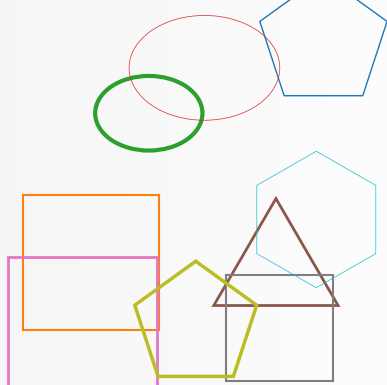[{"shape": "pentagon", "thickness": 1, "radius": 0.86, "center": [0.835, 0.891]}, {"shape": "square", "thickness": 1.5, "radius": 0.88, "center": [0.236, 0.318]}, {"shape": "oval", "thickness": 3, "radius": 0.69, "center": [0.384, 0.706]}, {"shape": "oval", "thickness": 0.5, "radius": 0.97, "center": [0.528, 0.824]}, {"shape": "triangle", "thickness": 2, "radius": 0.93, "center": [0.712, 0.299]}, {"shape": "square", "thickness": 2, "radius": 0.96, "center": [0.213, 0.142]}, {"shape": "square", "thickness": 1.5, "radius": 0.69, "center": [0.722, 0.148]}, {"shape": "pentagon", "thickness": 2.5, "radius": 0.83, "center": [0.505, 0.156]}, {"shape": "hexagon", "thickness": 0.5, "radius": 0.89, "center": [0.816, 0.43]}]